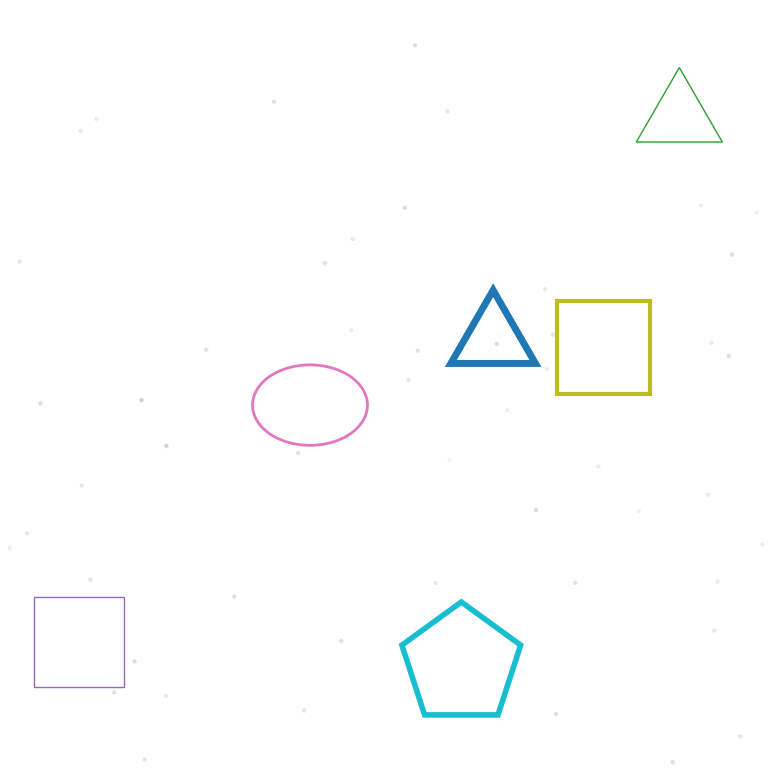[{"shape": "triangle", "thickness": 2.5, "radius": 0.32, "center": [0.64, 0.56]}, {"shape": "triangle", "thickness": 0.5, "radius": 0.32, "center": [0.882, 0.848]}, {"shape": "square", "thickness": 0.5, "radius": 0.29, "center": [0.103, 0.166]}, {"shape": "oval", "thickness": 1, "radius": 0.37, "center": [0.403, 0.474]}, {"shape": "square", "thickness": 1.5, "radius": 0.3, "center": [0.784, 0.548]}, {"shape": "pentagon", "thickness": 2, "radius": 0.41, "center": [0.599, 0.137]}]